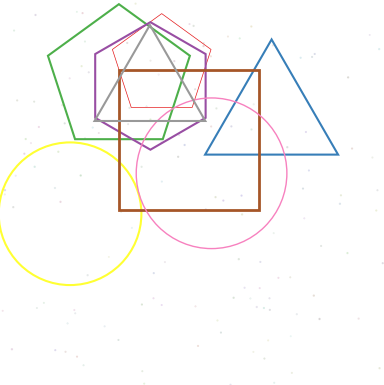[{"shape": "pentagon", "thickness": 0.5, "radius": 0.67, "center": [0.42, 0.83]}, {"shape": "triangle", "thickness": 1.5, "radius": 1.0, "center": [0.705, 0.698]}, {"shape": "pentagon", "thickness": 1.5, "radius": 0.97, "center": [0.309, 0.795]}, {"shape": "hexagon", "thickness": 1.5, "radius": 0.83, "center": [0.391, 0.777]}, {"shape": "circle", "thickness": 1.5, "radius": 0.93, "center": [0.182, 0.445]}, {"shape": "square", "thickness": 2, "radius": 0.91, "center": [0.492, 0.637]}, {"shape": "circle", "thickness": 1, "radius": 0.98, "center": [0.549, 0.55]}, {"shape": "triangle", "thickness": 1.5, "radius": 0.83, "center": [0.389, 0.769]}]